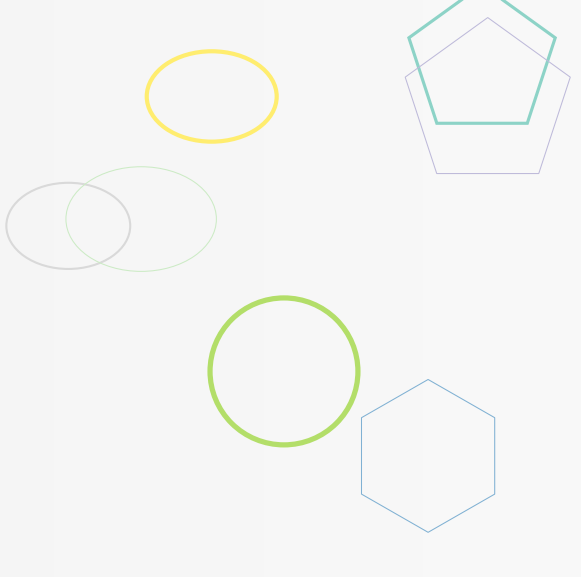[{"shape": "pentagon", "thickness": 1.5, "radius": 0.66, "center": [0.829, 0.893]}, {"shape": "pentagon", "thickness": 0.5, "radius": 0.75, "center": [0.839, 0.819]}, {"shape": "hexagon", "thickness": 0.5, "radius": 0.66, "center": [0.737, 0.21]}, {"shape": "circle", "thickness": 2.5, "radius": 0.64, "center": [0.489, 0.356]}, {"shape": "oval", "thickness": 1, "radius": 0.53, "center": [0.117, 0.608]}, {"shape": "oval", "thickness": 0.5, "radius": 0.65, "center": [0.243, 0.62]}, {"shape": "oval", "thickness": 2, "radius": 0.56, "center": [0.364, 0.832]}]